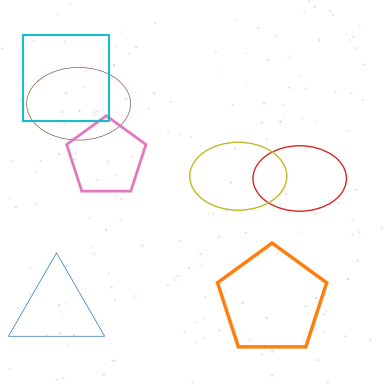[{"shape": "triangle", "thickness": 0.5, "radius": 0.72, "center": [0.147, 0.199]}, {"shape": "pentagon", "thickness": 2.5, "radius": 0.75, "center": [0.707, 0.22]}, {"shape": "oval", "thickness": 1, "radius": 0.61, "center": [0.778, 0.536]}, {"shape": "oval", "thickness": 0.5, "radius": 0.67, "center": [0.204, 0.731]}, {"shape": "pentagon", "thickness": 2, "radius": 0.54, "center": [0.276, 0.591]}, {"shape": "oval", "thickness": 1, "radius": 0.63, "center": [0.619, 0.542]}, {"shape": "square", "thickness": 1.5, "radius": 0.56, "center": [0.171, 0.797]}]